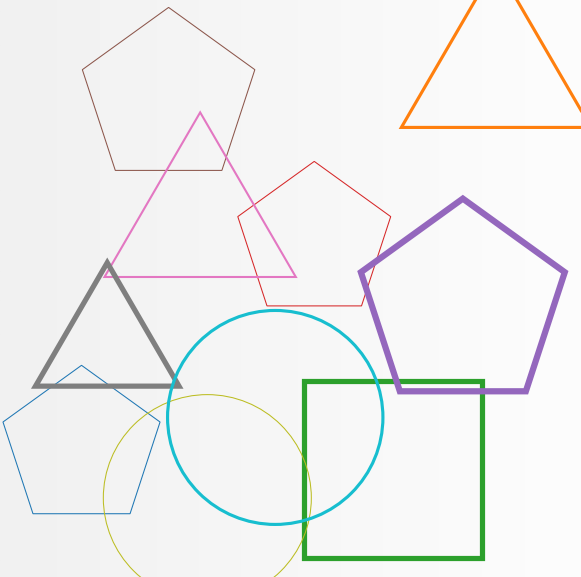[{"shape": "pentagon", "thickness": 0.5, "radius": 0.71, "center": [0.14, 0.224]}, {"shape": "triangle", "thickness": 1.5, "radius": 0.94, "center": [0.854, 0.873]}, {"shape": "square", "thickness": 2.5, "radius": 0.77, "center": [0.676, 0.187]}, {"shape": "pentagon", "thickness": 0.5, "radius": 0.69, "center": [0.541, 0.581]}, {"shape": "pentagon", "thickness": 3, "radius": 0.92, "center": [0.796, 0.471]}, {"shape": "pentagon", "thickness": 0.5, "radius": 0.78, "center": [0.29, 0.83]}, {"shape": "triangle", "thickness": 1, "radius": 0.95, "center": [0.344, 0.615]}, {"shape": "triangle", "thickness": 2.5, "radius": 0.71, "center": [0.185, 0.402]}, {"shape": "circle", "thickness": 0.5, "radius": 0.89, "center": [0.357, 0.137]}, {"shape": "circle", "thickness": 1.5, "radius": 0.93, "center": [0.474, 0.276]}]